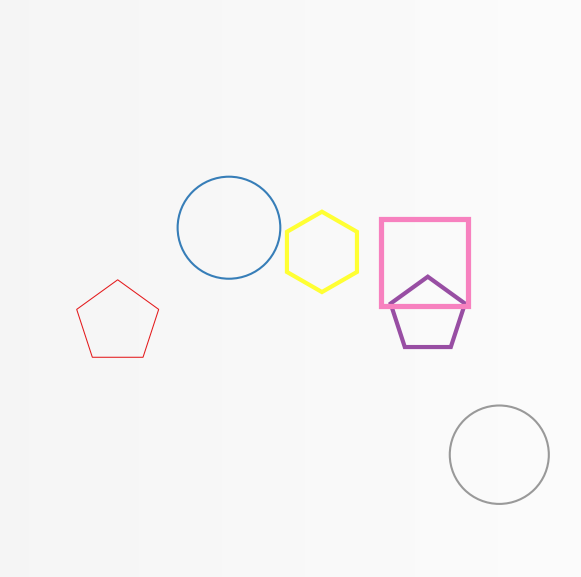[{"shape": "pentagon", "thickness": 0.5, "radius": 0.37, "center": [0.202, 0.44]}, {"shape": "circle", "thickness": 1, "radius": 0.44, "center": [0.394, 0.605]}, {"shape": "pentagon", "thickness": 2, "radius": 0.34, "center": [0.736, 0.453]}, {"shape": "hexagon", "thickness": 2, "radius": 0.35, "center": [0.554, 0.563]}, {"shape": "square", "thickness": 2.5, "radius": 0.38, "center": [0.731, 0.544]}, {"shape": "circle", "thickness": 1, "radius": 0.43, "center": [0.859, 0.212]}]